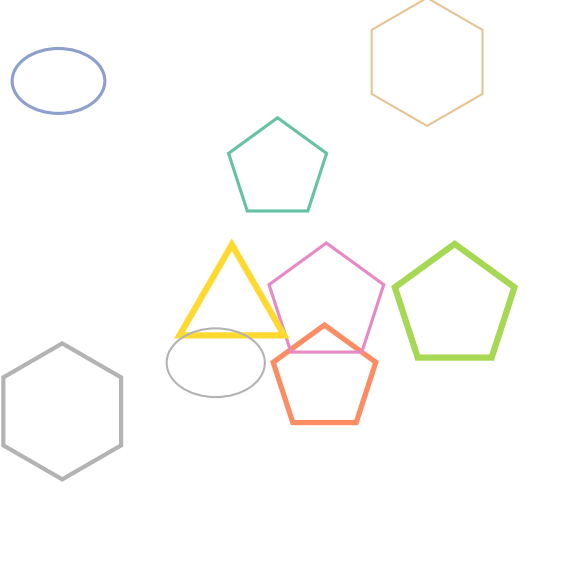[{"shape": "pentagon", "thickness": 1.5, "radius": 0.45, "center": [0.481, 0.706]}, {"shape": "pentagon", "thickness": 2.5, "radius": 0.47, "center": [0.562, 0.343]}, {"shape": "oval", "thickness": 1.5, "radius": 0.4, "center": [0.101, 0.859]}, {"shape": "pentagon", "thickness": 1.5, "radius": 0.52, "center": [0.565, 0.474]}, {"shape": "pentagon", "thickness": 3, "radius": 0.54, "center": [0.787, 0.468]}, {"shape": "triangle", "thickness": 3, "radius": 0.52, "center": [0.401, 0.471]}, {"shape": "hexagon", "thickness": 1, "radius": 0.55, "center": [0.74, 0.892]}, {"shape": "oval", "thickness": 1, "radius": 0.43, "center": [0.374, 0.371]}, {"shape": "hexagon", "thickness": 2, "radius": 0.59, "center": [0.108, 0.287]}]